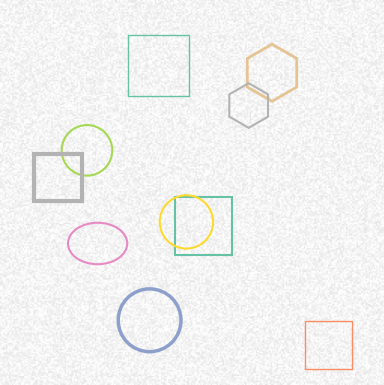[{"shape": "square", "thickness": 1, "radius": 0.4, "center": [0.411, 0.829]}, {"shape": "square", "thickness": 1.5, "radius": 0.38, "center": [0.529, 0.412]}, {"shape": "square", "thickness": 1, "radius": 0.31, "center": [0.853, 0.103]}, {"shape": "circle", "thickness": 2.5, "radius": 0.41, "center": [0.389, 0.168]}, {"shape": "oval", "thickness": 1.5, "radius": 0.38, "center": [0.254, 0.368]}, {"shape": "circle", "thickness": 1.5, "radius": 0.33, "center": [0.226, 0.61]}, {"shape": "circle", "thickness": 1.5, "radius": 0.35, "center": [0.484, 0.424]}, {"shape": "hexagon", "thickness": 2, "radius": 0.37, "center": [0.706, 0.811]}, {"shape": "hexagon", "thickness": 1.5, "radius": 0.29, "center": [0.646, 0.726]}, {"shape": "square", "thickness": 3, "radius": 0.31, "center": [0.151, 0.539]}]